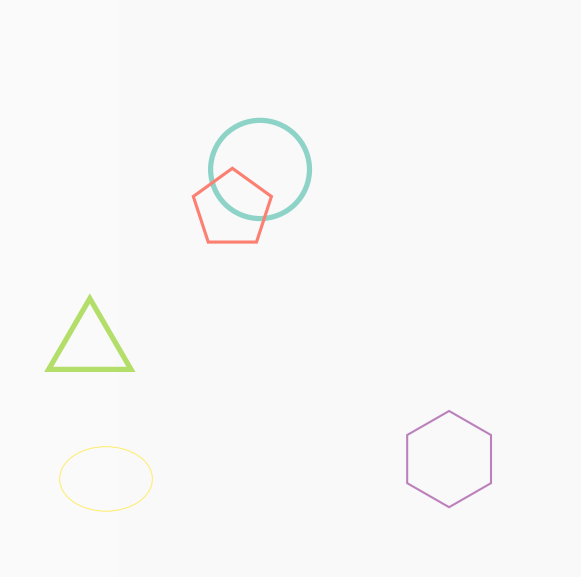[{"shape": "circle", "thickness": 2.5, "radius": 0.43, "center": [0.447, 0.706]}, {"shape": "pentagon", "thickness": 1.5, "radius": 0.35, "center": [0.4, 0.637]}, {"shape": "triangle", "thickness": 2.5, "radius": 0.41, "center": [0.155, 0.4]}, {"shape": "hexagon", "thickness": 1, "radius": 0.42, "center": [0.773, 0.204]}, {"shape": "oval", "thickness": 0.5, "radius": 0.4, "center": [0.182, 0.17]}]